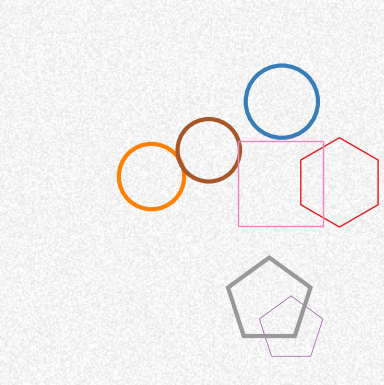[{"shape": "hexagon", "thickness": 1, "radius": 0.58, "center": [0.882, 0.526]}, {"shape": "circle", "thickness": 3, "radius": 0.47, "center": [0.732, 0.736]}, {"shape": "pentagon", "thickness": 0.5, "radius": 0.43, "center": [0.756, 0.145]}, {"shape": "circle", "thickness": 3, "radius": 0.42, "center": [0.394, 0.541]}, {"shape": "circle", "thickness": 3, "radius": 0.41, "center": [0.542, 0.61]}, {"shape": "square", "thickness": 1, "radius": 0.55, "center": [0.729, 0.523]}, {"shape": "pentagon", "thickness": 3, "radius": 0.56, "center": [0.699, 0.218]}]